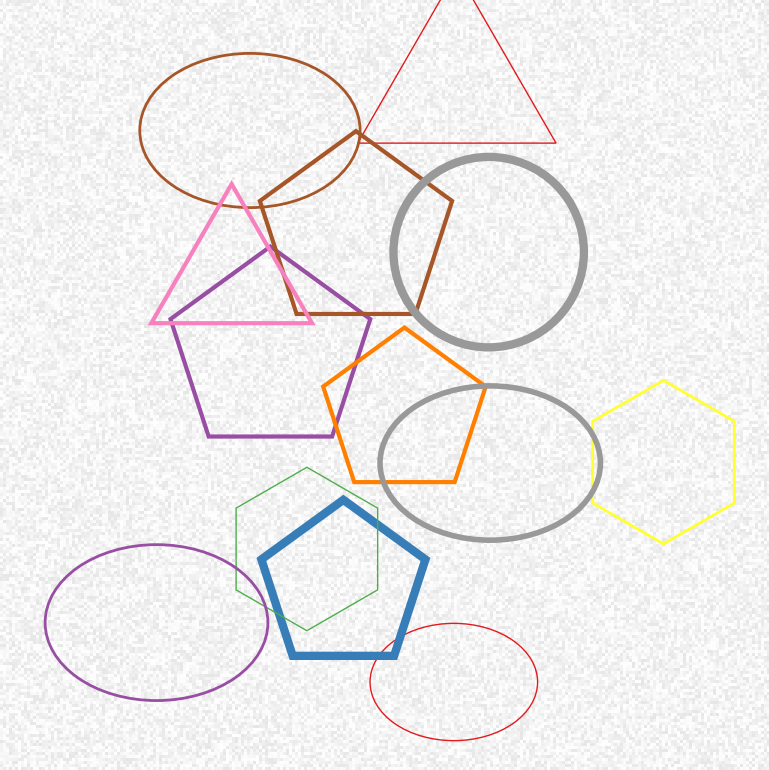[{"shape": "triangle", "thickness": 0.5, "radius": 0.74, "center": [0.593, 0.888]}, {"shape": "oval", "thickness": 0.5, "radius": 0.54, "center": [0.589, 0.114]}, {"shape": "pentagon", "thickness": 3, "radius": 0.56, "center": [0.446, 0.239]}, {"shape": "hexagon", "thickness": 0.5, "radius": 0.53, "center": [0.399, 0.287]}, {"shape": "pentagon", "thickness": 1.5, "radius": 0.68, "center": [0.351, 0.543]}, {"shape": "oval", "thickness": 1, "radius": 0.72, "center": [0.203, 0.191]}, {"shape": "pentagon", "thickness": 1.5, "radius": 0.55, "center": [0.525, 0.464]}, {"shape": "hexagon", "thickness": 1, "radius": 0.53, "center": [0.862, 0.4]}, {"shape": "pentagon", "thickness": 1.5, "radius": 0.66, "center": [0.462, 0.698]}, {"shape": "oval", "thickness": 1, "radius": 0.72, "center": [0.325, 0.831]}, {"shape": "triangle", "thickness": 1.5, "radius": 0.6, "center": [0.301, 0.641]}, {"shape": "oval", "thickness": 2, "radius": 0.72, "center": [0.637, 0.399]}, {"shape": "circle", "thickness": 3, "radius": 0.62, "center": [0.635, 0.673]}]